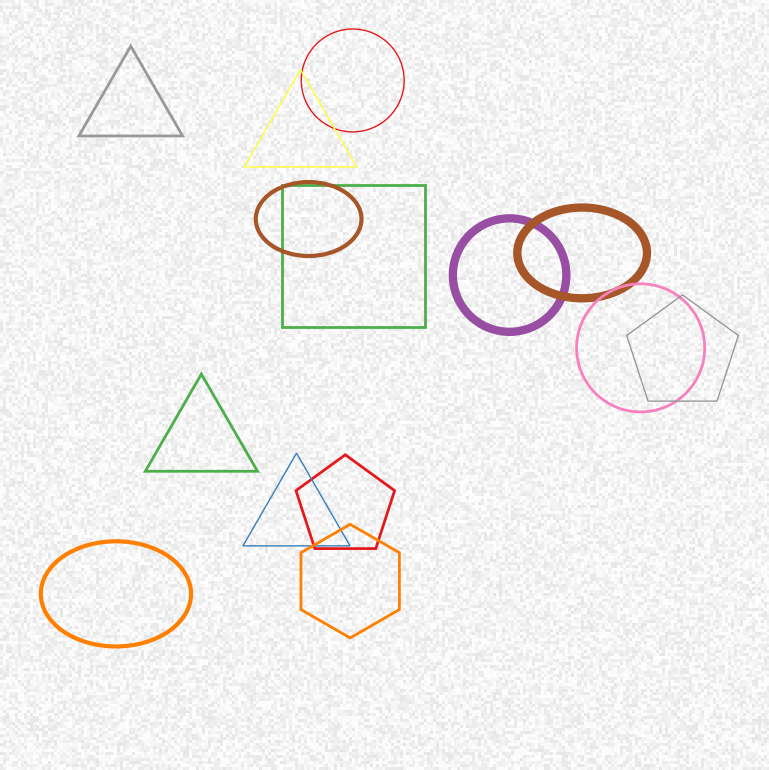[{"shape": "pentagon", "thickness": 1, "radius": 0.34, "center": [0.448, 0.342]}, {"shape": "circle", "thickness": 0.5, "radius": 0.33, "center": [0.458, 0.896]}, {"shape": "triangle", "thickness": 0.5, "radius": 0.4, "center": [0.385, 0.331]}, {"shape": "square", "thickness": 1, "radius": 0.46, "center": [0.459, 0.668]}, {"shape": "triangle", "thickness": 1, "radius": 0.42, "center": [0.262, 0.43]}, {"shape": "circle", "thickness": 3, "radius": 0.37, "center": [0.662, 0.643]}, {"shape": "oval", "thickness": 1.5, "radius": 0.49, "center": [0.151, 0.229]}, {"shape": "hexagon", "thickness": 1, "radius": 0.37, "center": [0.455, 0.245]}, {"shape": "triangle", "thickness": 0.5, "radius": 0.42, "center": [0.39, 0.825]}, {"shape": "oval", "thickness": 1.5, "radius": 0.34, "center": [0.401, 0.716]}, {"shape": "oval", "thickness": 3, "radius": 0.42, "center": [0.756, 0.672]}, {"shape": "circle", "thickness": 1, "radius": 0.42, "center": [0.832, 0.548]}, {"shape": "pentagon", "thickness": 0.5, "radius": 0.38, "center": [0.886, 0.541]}, {"shape": "triangle", "thickness": 1, "radius": 0.39, "center": [0.17, 0.862]}]